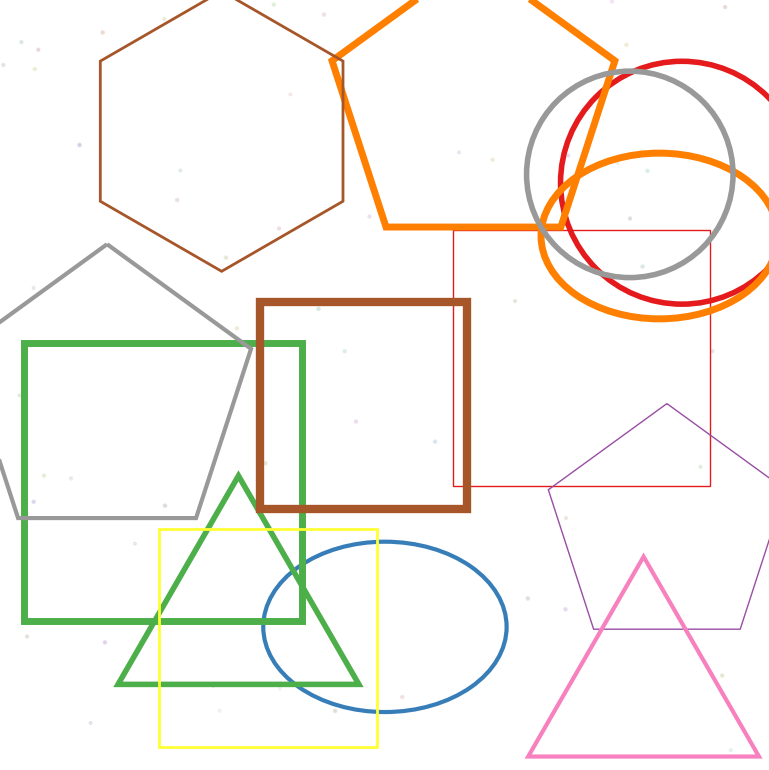[{"shape": "square", "thickness": 0.5, "radius": 0.83, "center": [0.755, 0.535]}, {"shape": "circle", "thickness": 2, "radius": 0.79, "center": [0.886, 0.763]}, {"shape": "oval", "thickness": 1.5, "radius": 0.79, "center": [0.5, 0.186]}, {"shape": "triangle", "thickness": 2, "radius": 0.9, "center": [0.31, 0.201]}, {"shape": "square", "thickness": 2.5, "radius": 0.9, "center": [0.212, 0.374]}, {"shape": "pentagon", "thickness": 0.5, "radius": 0.81, "center": [0.866, 0.314]}, {"shape": "oval", "thickness": 2.5, "radius": 0.77, "center": [0.856, 0.694]}, {"shape": "pentagon", "thickness": 2.5, "radius": 0.97, "center": [0.615, 0.861]}, {"shape": "square", "thickness": 1, "radius": 0.71, "center": [0.348, 0.172]}, {"shape": "square", "thickness": 3, "radius": 0.67, "center": [0.472, 0.474]}, {"shape": "hexagon", "thickness": 1, "radius": 0.91, "center": [0.288, 0.83]}, {"shape": "triangle", "thickness": 1.5, "radius": 0.87, "center": [0.836, 0.104]}, {"shape": "circle", "thickness": 2, "radius": 0.67, "center": [0.818, 0.774]}, {"shape": "pentagon", "thickness": 1.5, "radius": 0.98, "center": [0.139, 0.486]}]